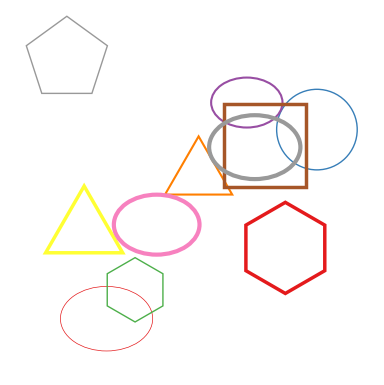[{"shape": "hexagon", "thickness": 2.5, "radius": 0.59, "center": [0.741, 0.356]}, {"shape": "oval", "thickness": 0.5, "radius": 0.6, "center": [0.277, 0.172]}, {"shape": "circle", "thickness": 1, "radius": 0.52, "center": [0.823, 0.663]}, {"shape": "hexagon", "thickness": 1, "radius": 0.42, "center": [0.351, 0.247]}, {"shape": "oval", "thickness": 1.5, "radius": 0.46, "center": [0.641, 0.734]}, {"shape": "triangle", "thickness": 1.5, "radius": 0.5, "center": [0.516, 0.545]}, {"shape": "triangle", "thickness": 2.5, "radius": 0.58, "center": [0.219, 0.401]}, {"shape": "square", "thickness": 2.5, "radius": 0.54, "center": [0.688, 0.622]}, {"shape": "oval", "thickness": 3, "radius": 0.56, "center": [0.407, 0.416]}, {"shape": "pentagon", "thickness": 1, "radius": 0.55, "center": [0.174, 0.847]}, {"shape": "oval", "thickness": 3, "radius": 0.59, "center": [0.662, 0.618]}]